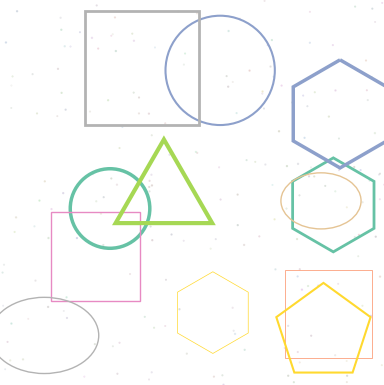[{"shape": "circle", "thickness": 2.5, "radius": 0.52, "center": [0.286, 0.458]}, {"shape": "hexagon", "thickness": 2, "radius": 0.61, "center": [0.866, 0.468]}, {"shape": "square", "thickness": 0.5, "radius": 0.57, "center": [0.853, 0.185]}, {"shape": "hexagon", "thickness": 2.5, "radius": 0.7, "center": [0.883, 0.704]}, {"shape": "circle", "thickness": 1.5, "radius": 0.71, "center": [0.572, 0.817]}, {"shape": "square", "thickness": 1, "radius": 0.58, "center": [0.249, 0.333]}, {"shape": "triangle", "thickness": 3, "radius": 0.72, "center": [0.426, 0.493]}, {"shape": "pentagon", "thickness": 1.5, "radius": 0.64, "center": [0.84, 0.136]}, {"shape": "hexagon", "thickness": 0.5, "radius": 0.53, "center": [0.553, 0.188]}, {"shape": "oval", "thickness": 1, "radius": 0.52, "center": [0.834, 0.478]}, {"shape": "square", "thickness": 2, "radius": 0.74, "center": [0.368, 0.824]}, {"shape": "oval", "thickness": 1, "radius": 0.71, "center": [0.115, 0.129]}]